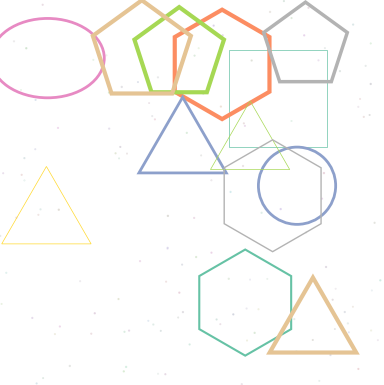[{"shape": "hexagon", "thickness": 1.5, "radius": 0.69, "center": [0.637, 0.214]}, {"shape": "square", "thickness": 0.5, "radius": 0.63, "center": [0.722, 0.744]}, {"shape": "hexagon", "thickness": 3, "radius": 0.71, "center": [0.577, 0.833]}, {"shape": "circle", "thickness": 2, "radius": 0.5, "center": [0.772, 0.518]}, {"shape": "triangle", "thickness": 2, "radius": 0.66, "center": [0.474, 0.616]}, {"shape": "oval", "thickness": 2, "radius": 0.74, "center": [0.124, 0.849]}, {"shape": "triangle", "thickness": 0.5, "radius": 0.59, "center": [0.65, 0.619]}, {"shape": "pentagon", "thickness": 3, "radius": 0.61, "center": [0.465, 0.859]}, {"shape": "triangle", "thickness": 0.5, "radius": 0.67, "center": [0.121, 0.434]}, {"shape": "triangle", "thickness": 3, "radius": 0.65, "center": [0.813, 0.149]}, {"shape": "pentagon", "thickness": 3, "radius": 0.67, "center": [0.368, 0.865]}, {"shape": "hexagon", "thickness": 1, "radius": 0.73, "center": [0.708, 0.492]}, {"shape": "pentagon", "thickness": 2.5, "radius": 0.57, "center": [0.794, 0.88]}]